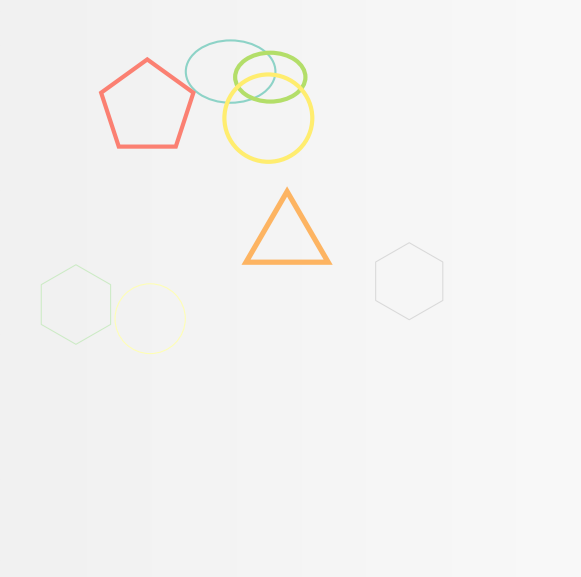[{"shape": "oval", "thickness": 1, "radius": 0.39, "center": [0.397, 0.875]}, {"shape": "circle", "thickness": 0.5, "radius": 0.3, "center": [0.258, 0.447]}, {"shape": "pentagon", "thickness": 2, "radius": 0.42, "center": [0.253, 0.813]}, {"shape": "triangle", "thickness": 2.5, "radius": 0.41, "center": [0.494, 0.586]}, {"shape": "oval", "thickness": 2, "radius": 0.3, "center": [0.465, 0.866]}, {"shape": "hexagon", "thickness": 0.5, "radius": 0.33, "center": [0.704, 0.512]}, {"shape": "hexagon", "thickness": 0.5, "radius": 0.34, "center": [0.131, 0.472]}, {"shape": "circle", "thickness": 2, "radius": 0.38, "center": [0.462, 0.795]}]